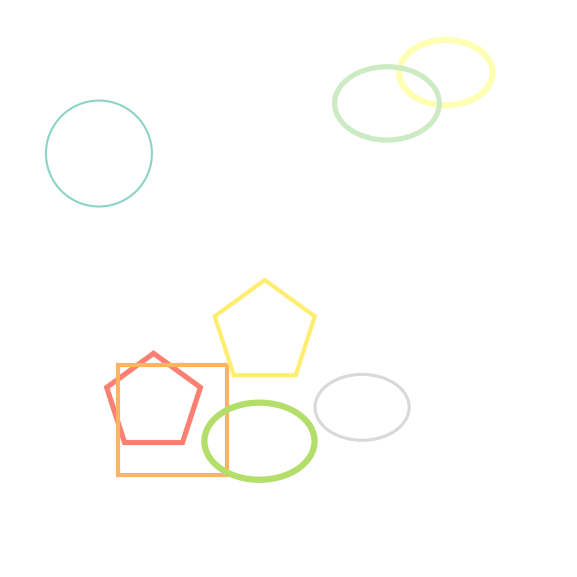[{"shape": "circle", "thickness": 1, "radius": 0.46, "center": [0.171, 0.733]}, {"shape": "oval", "thickness": 3, "radius": 0.4, "center": [0.772, 0.873]}, {"shape": "pentagon", "thickness": 2.5, "radius": 0.43, "center": [0.266, 0.302]}, {"shape": "square", "thickness": 2, "radius": 0.47, "center": [0.298, 0.272]}, {"shape": "oval", "thickness": 3, "radius": 0.48, "center": [0.449, 0.235]}, {"shape": "oval", "thickness": 1.5, "radius": 0.41, "center": [0.627, 0.294]}, {"shape": "oval", "thickness": 2.5, "radius": 0.45, "center": [0.67, 0.82]}, {"shape": "pentagon", "thickness": 2, "radius": 0.46, "center": [0.458, 0.423]}]